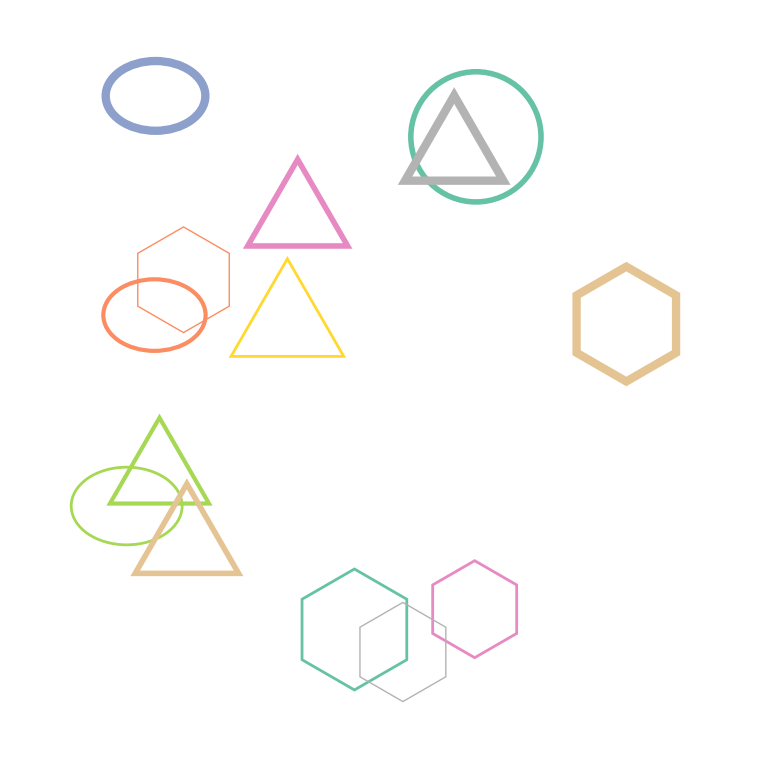[{"shape": "circle", "thickness": 2, "radius": 0.42, "center": [0.618, 0.822]}, {"shape": "hexagon", "thickness": 1, "radius": 0.39, "center": [0.46, 0.182]}, {"shape": "hexagon", "thickness": 0.5, "radius": 0.34, "center": [0.238, 0.637]}, {"shape": "oval", "thickness": 1.5, "radius": 0.33, "center": [0.201, 0.591]}, {"shape": "oval", "thickness": 3, "radius": 0.32, "center": [0.202, 0.875]}, {"shape": "hexagon", "thickness": 1, "radius": 0.31, "center": [0.616, 0.209]}, {"shape": "triangle", "thickness": 2, "radius": 0.37, "center": [0.387, 0.718]}, {"shape": "triangle", "thickness": 1.5, "radius": 0.37, "center": [0.207, 0.383]}, {"shape": "oval", "thickness": 1, "radius": 0.36, "center": [0.165, 0.343]}, {"shape": "triangle", "thickness": 1, "radius": 0.42, "center": [0.373, 0.579]}, {"shape": "hexagon", "thickness": 3, "radius": 0.37, "center": [0.813, 0.579]}, {"shape": "triangle", "thickness": 2, "radius": 0.39, "center": [0.243, 0.294]}, {"shape": "triangle", "thickness": 3, "radius": 0.37, "center": [0.59, 0.802]}, {"shape": "hexagon", "thickness": 0.5, "radius": 0.32, "center": [0.523, 0.153]}]